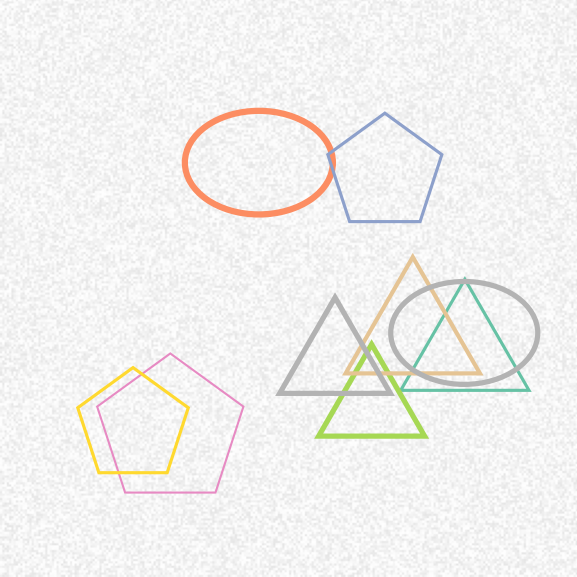[{"shape": "triangle", "thickness": 1.5, "radius": 0.64, "center": [0.805, 0.387]}, {"shape": "oval", "thickness": 3, "radius": 0.64, "center": [0.448, 0.718]}, {"shape": "pentagon", "thickness": 1.5, "radius": 0.52, "center": [0.666, 0.699]}, {"shape": "pentagon", "thickness": 1, "radius": 0.67, "center": [0.295, 0.254]}, {"shape": "triangle", "thickness": 2.5, "radius": 0.53, "center": [0.644, 0.297]}, {"shape": "pentagon", "thickness": 1.5, "radius": 0.5, "center": [0.23, 0.262]}, {"shape": "triangle", "thickness": 2, "radius": 0.67, "center": [0.715, 0.42]}, {"shape": "triangle", "thickness": 2.5, "radius": 0.55, "center": [0.58, 0.373]}, {"shape": "oval", "thickness": 2.5, "radius": 0.64, "center": [0.804, 0.423]}]